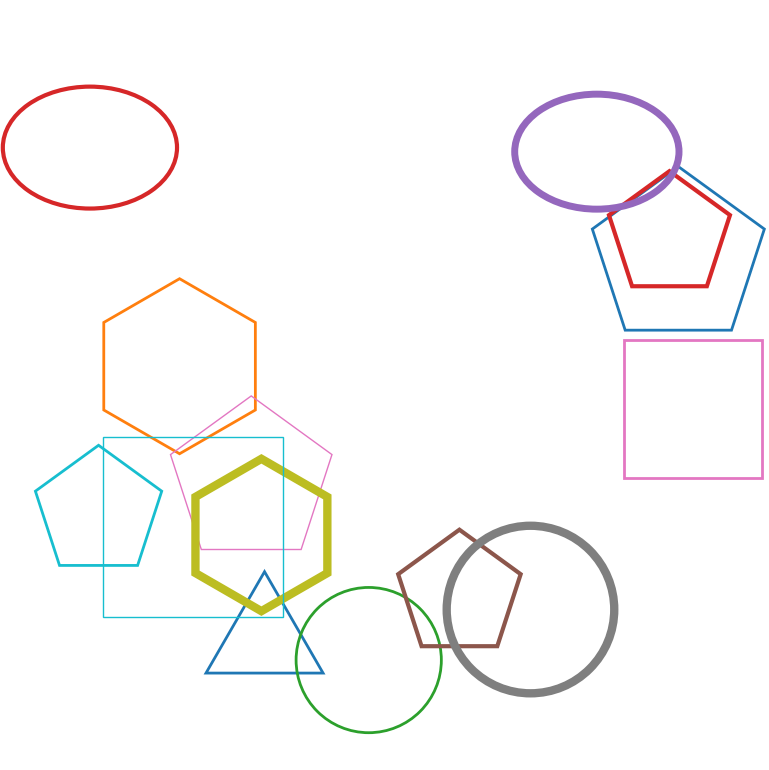[{"shape": "triangle", "thickness": 1, "radius": 0.44, "center": [0.344, 0.17]}, {"shape": "pentagon", "thickness": 1, "radius": 0.59, "center": [0.881, 0.666]}, {"shape": "hexagon", "thickness": 1, "radius": 0.57, "center": [0.233, 0.524]}, {"shape": "circle", "thickness": 1, "radius": 0.47, "center": [0.479, 0.143]}, {"shape": "oval", "thickness": 1.5, "radius": 0.57, "center": [0.117, 0.808]}, {"shape": "pentagon", "thickness": 1.5, "radius": 0.41, "center": [0.869, 0.695]}, {"shape": "oval", "thickness": 2.5, "radius": 0.53, "center": [0.775, 0.803]}, {"shape": "pentagon", "thickness": 1.5, "radius": 0.42, "center": [0.597, 0.228]}, {"shape": "square", "thickness": 1, "radius": 0.45, "center": [0.9, 0.468]}, {"shape": "pentagon", "thickness": 0.5, "radius": 0.55, "center": [0.326, 0.376]}, {"shape": "circle", "thickness": 3, "radius": 0.54, "center": [0.689, 0.208]}, {"shape": "hexagon", "thickness": 3, "radius": 0.49, "center": [0.339, 0.305]}, {"shape": "square", "thickness": 0.5, "radius": 0.59, "center": [0.251, 0.316]}, {"shape": "pentagon", "thickness": 1, "radius": 0.43, "center": [0.128, 0.335]}]